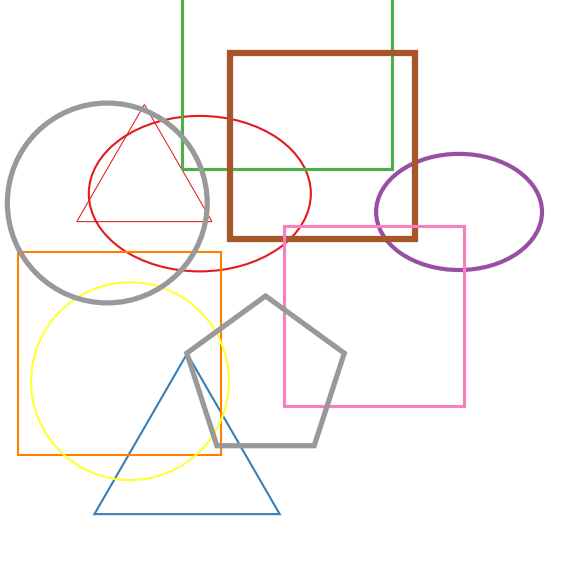[{"shape": "triangle", "thickness": 0.5, "radius": 0.68, "center": [0.25, 0.683]}, {"shape": "oval", "thickness": 1, "radius": 0.96, "center": [0.346, 0.664]}, {"shape": "triangle", "thickness": 1, "radius": 0.93, "center": [0.324, 0.202]}, {"shape": "square", "thickness": 1.5, "radius": 0.91, "center": [0.497, 0.888]}, {"shape": "oval", "thickness": 2, "radius": 0.72, "center": [0.795, 0.632]}, {"shape": "square", "thickness": 1, "radius": 0.88, "center": [0.207, 0.387]}, {"shape": "circle", "thickness": 1, "radius": 0.86, "center": [0.225, 0.339]}, {"shape": "square", "thickness": 3, "radius": 0.8, "center": [0.558, 0.746]}, {"shape": "square", "thickness": 1.5, "radius": 0.78, "center": [0.648, 0.452]}, {"shape": "circle", "thickness": 2.5, "radius": 0.87, "center": [0.186, 0.648]}, {"shape": "pentagon", "thickness": 2.5, "radius": 0.72, "center": [0.46, 0.343]}]